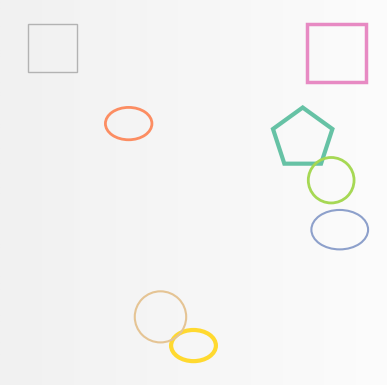[{"shape": "pentagon", "thickness": 3, "radius": 0.4, "center": [0.781, 0.64]}, {"shape": "oval", "thickness": 2, "radius": 0.3, "center": [0.332, 0.679]}, {"shape": "oval", "thickness": 1.5, "radius": 0.37, "center": [0.877, 0.403]}, {"shape": "square", "thickness": 2.5, "radius": 0.38, "center": [0.868, 0.863]}, {"shape": "circle", "thickness": 2, "radius": 0.3, "center": [0.855, 0.532]}, {"shape": "oval", "thickness": 3, "radius": 0.29, "center": [0.499, 0.102]}, {"shape": "circle", "thickness": 1.5, "radius": 0.33, "center": [0.414, 0.177]}, {"shape": "square", "thickness": 1, "radius": 0.31, "center": [0.135, 0.875]}]